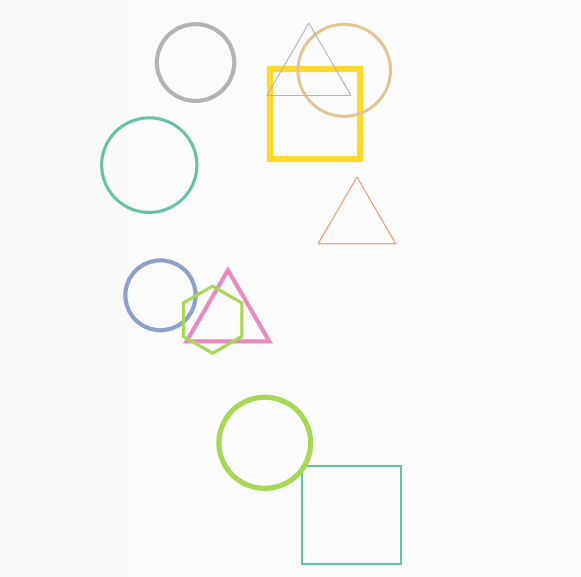[{"shape": "circle", "thickness": 1.5, "radius": 0.41, "center": [0.257, 0.713]}, {"shape": "square", "thickness": 1, "radius": 0.43, "center": [0.605, 0.107]}, {"shape": "triangle", "thickness": 0.5, "radius": 0.39, "center": [0.614, 0.616]}, {"shape": "circle", "thickness": 2, "radius": 0.3, "center": [0.276, 0.488]}, {"shape": "triangle", "thickness": 2, "radius": 0.41, "center": [0.392, 0.449]}, {"shape": "hexagon", "thickness": 1.5, "radius": 0.29, "center": [0.366, 0.446]}, {"shape": "circle", "thickness": 2.5, "radius": 0.39, "center": [0.456, 0.232]}, {"shape": "square", "thickness": 3, "radius": 0.39, "center": [0.541, 0.801]}, {"shape": "circle", "thickness": 1.5, "radius": 0.4, "center": [0.592, 0.877]}, {"shape": "triangle", "thickness": 0.5, "radius": 0.42, "center": [0.531, 0.876]}, {"shape": "circle", "thickness": 2, "radius": 0.33, "center": [0.336, 0.891]}]